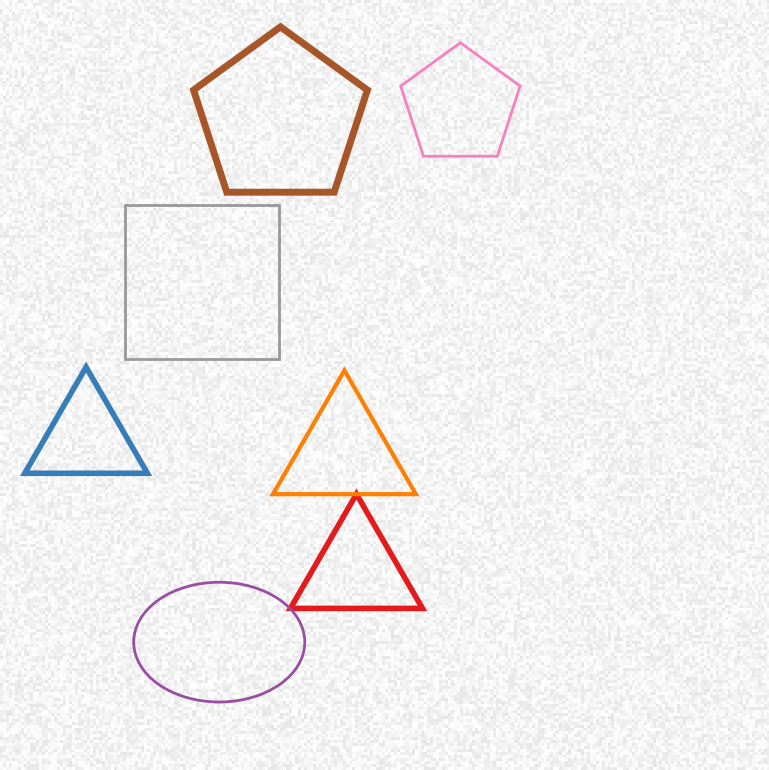[{"shape": "triangle", "thickness": 2, "radius": 0.49, "center": [0.463, 0.259]}, {"shape": "triangle", "thickness": 2, "radius": 0.46, "center": [0.112, 0.431]}, {"shape": "oval", "thickness": 1, "radius": 0.56, "center": [0.285, 0.166]}, {"shape": "triangle", "thickness": 1.5, "radius": 0.54, "center": [0.447, 0.412]}, {"shape": "pentagon", "thickness": 2.5, "radius": 0.59, "center": [0.364, 0.846]}, {"shape": "pentagon", "thickness": 1, "radius": 0.41, "center": [0.598, 0.863]}, {"shape": "square", "thickness": 1, "radius": 0.5, "center": [0.262, 0.634]}]